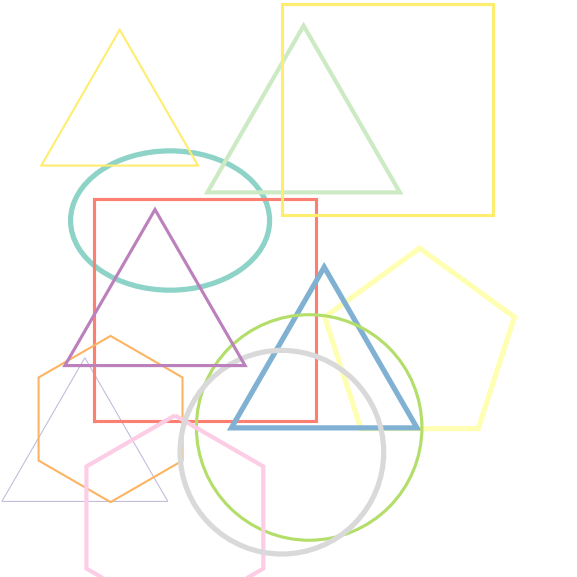[{"shape": "oval", "thickness": 2.5, "radius": 0.86, "center": [0.295, 0.617]}, {"shape": "pentagon", "thickness": 2.5, "radius": 0.86, "center": [0.727, 0.397]}, {"shape": "triangle", "thickness": 0.5, "radius": 0.83, "center": [0.147, 0.214]}, {"shape": "square", "thickness": 1.5, "radius": 0.96, "center": [0.355, 0.463]}, {"shape": "triangle", "thickness": 2.5, "radius": 0.93, "center": [0.561, 0.351]}, {"shape": "hexagon", "thickness": 1, "radius": 0.72, "center": [0.191, 0.274]}, {"shape": "circle", "thickness": 1.5, "radius": 0.98, "center": [0.535, 0.259]}, {"shape": "hexagon", "thickness": 2, "radius": 0.88, "center": [0.303, 0.103]}, {"shape": "circle", "thickness": 2.5, "radius": 0.88, "center": [0.488, 0.216]}, {"shape": "triangle", "thickness": 1.5, "radius": 0.9, "center": [0.268, 0.456]}, {"shape": "triangle", "thickness": 2, "radius": 0.96, "center": [0.526, 0.762]}, {"shape": "square", "thickness": 1.5, "radius": 0.91, "center": [0.671, 0.81]}, {"shape": "triangle", "thickness": 1, "radius": 0.78, "center": [0.207, 0.791]}]